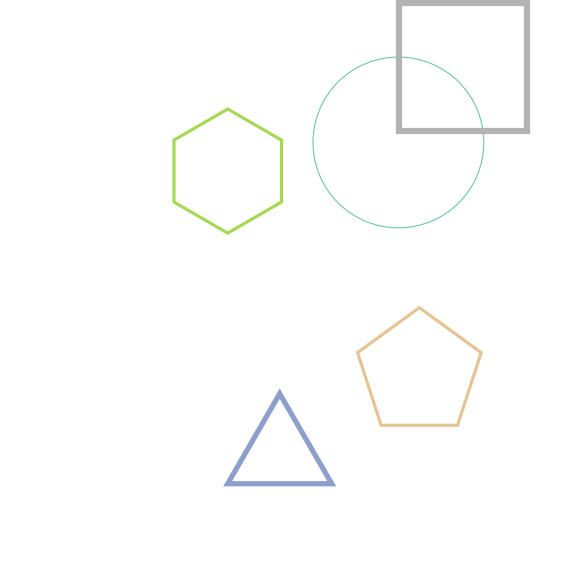[{"shape": "circle", "thickness": 0.5, "radius": 0.74, "center": [0.69, 0.752]}, {"shape": "triangle", "thickness": 2.5, "radius": 0.52, "center": [0.484, 0.213]}, {"shape": "hexagon", "thickness": 1.5, "radius": 0.54, "center": [0.394, 0.703]}, {"shape": "pentagon", "thickness": 1.5, "radius": 0.56, "center": [0.726, 0.354]}, {"shape": "square", "thickness": 3, "radius": 0.56, "center": [0.802, 0.884]}]